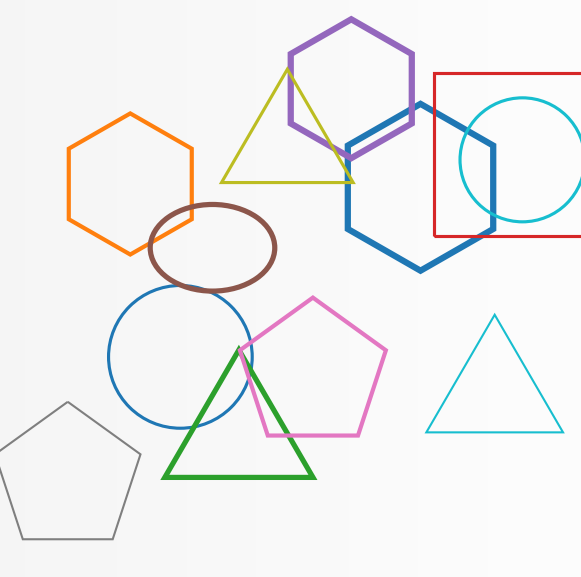[{"shape": "circle", "thickness": 1.5, "radius": 0.62, "center": [0.31, 0.381]}, {"shape": "hexagon", "thickness": 3, "radius": 0.72, "center": [0.723, 0.675]}, {"shape": "hexagon", "thickness": 2, "radius": 0.61, "center": [0.224, 0.681]}, {"shape": "triangle", "thickness": 2.5, "radius": 0.74, "center": [0.411, 0.246]}, {"shape": "square", "thickness": 1.5, "radius": 0.71, "center": [0.887, 0.732]}, {"shape": "hexagon", "thickness": 3, "radius": 0.6, "center": [0.604, 0.845]}, {"shape": "oval", "thickness": 2.5, "radius": 0.54, "center": [0.366, 0.57]}, {"shape": "pentagon", "thickness": 2, "radius": 0.66, "center": [0.538, 0.352]}, {"shape": "pentagon", "thickness": 1, "radius": 0.66, "center": [0.117, 0.172]}, {"shape": "triangle", "thickness": 1.5, "radius": 0.65, "center": [0.494, 0.748]}, {"shape": "triangle", "thickness": 1, "radius": 0.68, "center": [0.851, 0.318]}, {"shape": "circle", "thickness": 1.5, "radius": 0.54, "center": [0.899, 0.722]}]